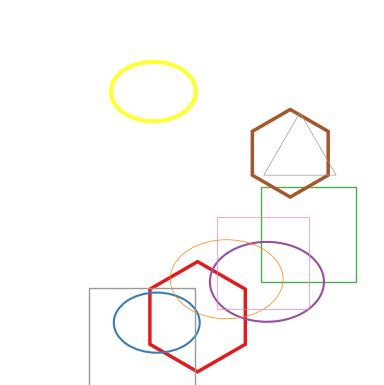[{"shape": "hexagon", "thickness": 2.5, "radius": 0.72, "center": [0.513, 0.177]}, {"shape": "oval", "thickness": 1.5, "radius": 0.56, "center": [0.407, 0.162]}, {"shape": "square", "thickness": 1, "radius": 0.62, "center": [0.802, 0.391]}, {"shape": "oval", "thickness": 1.5, "radius": 0.74, "center": [0.693, 0.268]}, {"shape": "oval", "thickness": 0.5, "radius": 0.73, "center": [0.589, 0.275]}, {"shape": "oval", "thickness": 3, "radius": 0.55, "center": [0.398, 0.762]}, {"shape": "hexagon", "thickness": 2.5, "radius": 0.57, "center": [0.754, 0.602]}, {"shape": "square", "thickness": 0.5, "radius": 0.6, "center": [0.684, 0.317]}, {"shape": "square", "thickness": 1, "radius": 0.69, "center": [0.369, 0.114]}, {"shape": "triangle", "thickness": 0.5, "radius": 0.54, "center": [0.779, 0.599]}]